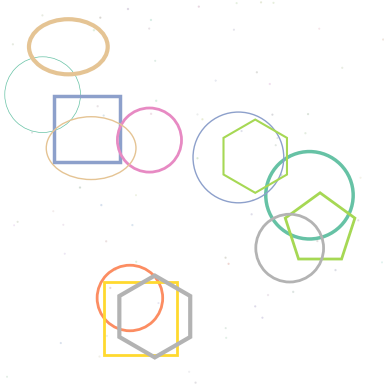[{"shape": "circle", "thickness": 0.5, "radius": 0.49, "center": [0.111, 0.754]}, {"shape": "circle", "thickness": 2.5, "radius": 0.57, "center": [0.804, 0.493]}, {"shape": "circle", "thickness": 2, "radius": 0.43, "center": [0.337, 0.226]}, {"shape": "circle", "thickness": 1, "radius": 0.59, "center": [0.619, 0.591]}, {"shape": "square", "thickness": 2.5, "radius": 0.43, "center": [0.225, 0.664]}, {"shape": "circle", "thickness": 2, "radius": 0.42, "center": [0.388, 0.636]}, {"shape": "hexagon", "thickness": 1.5, "radius": 0.48, "center": [0.663, 0.594]}, {"shape": "pentagon", "thickness": 2, "radius": 0.48, "center": [0.831, 0.404]}, {"shape": "square", "thickness": 2, "radius": 0.48, "center": [0.365, 0.172]}, {"shape": "oval", "thickness": 1, "radius": 0.58, "center": [0.237, 0.615]}, {"shape": "oval", "thickness": 3, "radius": 0.51, "center": [0.177, 0.879]}, {"shape": "circle", "thickness": 2, "radius": 0.44, "center": [0.752, 0.356]}, {"shape": "hexagon", "thickness": 3, "radius": 0.53, "center": [0.402, 0.178]}]